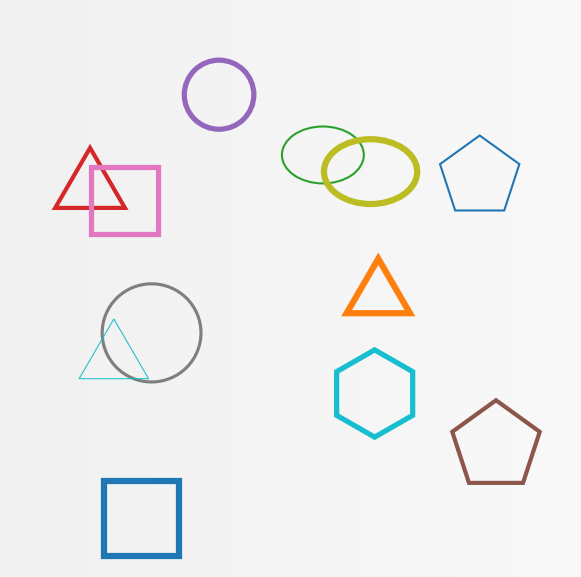[{"shape": "pentagon", "thickness": 1, "radius": 0.36, "center": [0.825, 0.693]}, {"shape": "square", "thickness": 3, "radius": 0.32, "center": [0.244, 0.102]}, {"shape": "triangle", "thickness": 3, "radius": 0.31, "center": [0.651, 0.488]}, {"shape": "oval", "thickness": 1, "radius": 0.35, "center": [0.555, 0.731]}, {"shape": "triangle", "thickness": 2, "radius": 0.35, "center": [0.155, 0.674]}, {"shape": "circle", "thickness": 2.5, "radius": 0.3, "center": [0.377, 0.835]}, {"shape": "pentagon", "thickness": 2, "radius": 0.4, "center": [0.853, 0.227]}, {"shape": "square", "thickness": 2.5, "radius": 0.29, "center": [0.214, 0.652]}, {"shape": "circle", "thickness": 1.5, "radius": 0.42, "center": [0.261, 0.423]}, {"shape": "oval", "thickness": 3, "radius": 0.4, "center": [0.638, 0.702]}, {"shape": "triangle", "thickness": 0.5, "radius": 0.35, "center": [0.196, 0.378]}, {"shape": "hexagon", "thickness": 2.5, "radius": 0.38, "center": [0.645, 0.318]}]